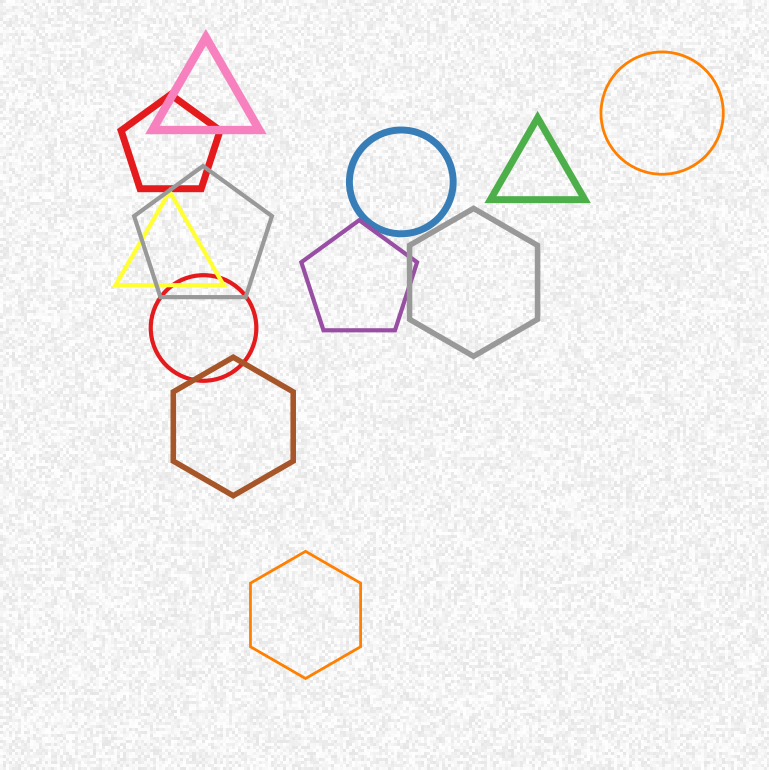[{"shape": "circle", "thickness": 1.5, "radius": 0.34, "center": [0.264, 0.574]}, {"shape": "pentagon", "thickness": 2.5, "radius": 0.34, "center": [0.222, 0.81]}, {"shape": "circle", "thickness": 2.5, "radius": 0.34, "center": [0.521, 0.764]}, {"shape": "triangle", "thickness": 2.5, "radius": 0.35, "center": [0.698, 0.776]}, {"shape": "pentagon", "thickness": 1.5, "radius": 0.4, "center": [0.467, 0.635]}, {"shape": "circle", "thickness": 1, "radius": 0.4, "center": [0.86, 0.853]}, {"shape": "hexagon", "thickness": 1, "radius": 0.41, "center": [0.397, 0.201]}, {"shape": "triangle", "thickness": 1.5, "radius": 0.41, "center": [0.22, 0.67]}, {"shape": "hexagon", "thickness": 2, "radius": 0.45, "center": [0.303, 0.446]}, {"shape": "triangle", "thickness": 3, "radius": 0.4, "center": [0.267, 0.871]}, {"shape": "pentagon", "thickness": 1.5, "radius": 0.47, "center": [0.264, 0.69]}, {"shape": "hexagon", "thickness": 2, "radius": 0.48, "center": [0.615, 0.633]}]